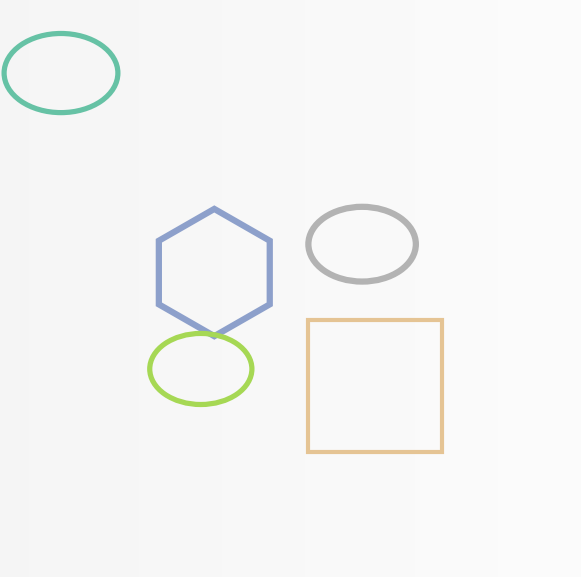[{"shape": "oval", "thickness": 2.5, "radius": 0.49, "center": [0.105, 0.873]}, {"shape": "hexagon", "thickness": 3, "radius": 0.55, "center": [0.369, 0.527]}, {"shape": "oval", "thickness": 2.5, "radius": 0.44, "center": [0.346, 0.36]}, {"shape": "square", "thickness": 2, "radius": 0.57, "center": [0.645, 0.331]}, {"shape": "oval", "thickness": 3, "radius": 0.46, "center": [0.623, 0.576]}]